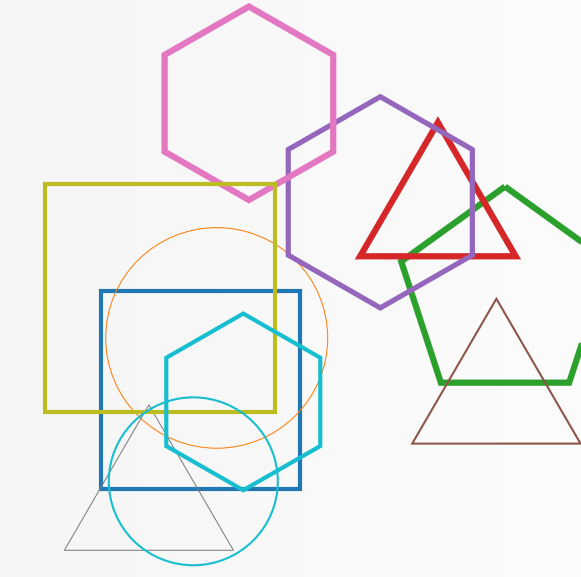[{"shape": "square", "thickness": 2, "radius": 0.85, "center": [0.345, 0.324]}, {"shape": "circle", "thickness": 0.5, "radius": 0.95, "center": [0.373, 0.414]}, {"shape": "pentagon", "thickness": 3, "radius": 0.94, "center": [0.869, 0.488]}, {"shape": "triangle", "thickness": 3, "radius": 0.77, "center": [0.753, 0.633]}, {"shape": "hexagon", "thickness": 2.5, "radius": 0.91, "center": [0.654, 0.649]}, {"shape": "triangle", "thickness": 1, "radius": 0.84, "center": [0.854, 0.315]}, {"shape": "hexagon", "thickness": 3, "radius": 0.84, "center": [0.428, 0.82]}, {"shape": "triangle", "thickness": 0.5, "radius": 0.84, "center": [0.256, 0.13]}, {"shape": "square", "thickness": 2, "radius": 0.99, "center": [0.276, 0.483]}, {"shape": "circle", "thickness": 1, "radius": 0.73, "center": [0.333, 0.166]}, {"shape": "hexagon", "thickness": 2, "radius": 0.76, "center": [0.419, 0.303]}]